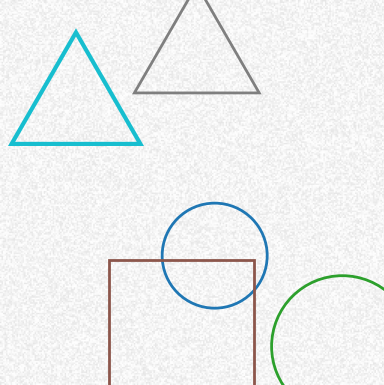[{"shape": "circle", "thickness": 2, "radius": 0.68, "center": [0.558, 0.336]}, {"shape": "circle", "thickness": 2, "radius": 0.92, "center": [0.889, 0.1]}, {"shape": "square", "thickness": 2, "radius": 0.94, "center": [0.472, 0.137]}, {"shape": "triangle", "thickness": 2, "radius": 0.94, "center": [0.511, 0.852]}, {"shape": "triangle", "thickness": 3, "radius": 0.97, "center": [0.197, 0.723]}]